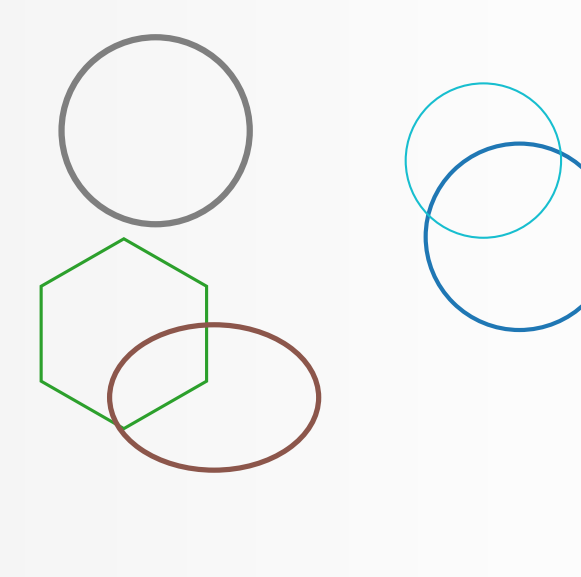[{"shape": "circle", "thickness": 2, "radius": 0.81, "center": [0.894, 0.589]}, {"shape": "hexagon", "thickness": 1.5, "radius": 0.82, "center": [0.213, 0.421]}, {"shape": "oval", "thickness": 2.5, "radius": 0.9, "center": [0.368, 0.311]}, {"shape": "circle", "thickness": 3, "radius": 0.81, "center": [0.268, 0.773]}, {"shape": "circle", "thickness": 1, "radius": 0.67, "center": [0.832, 0.721]}]